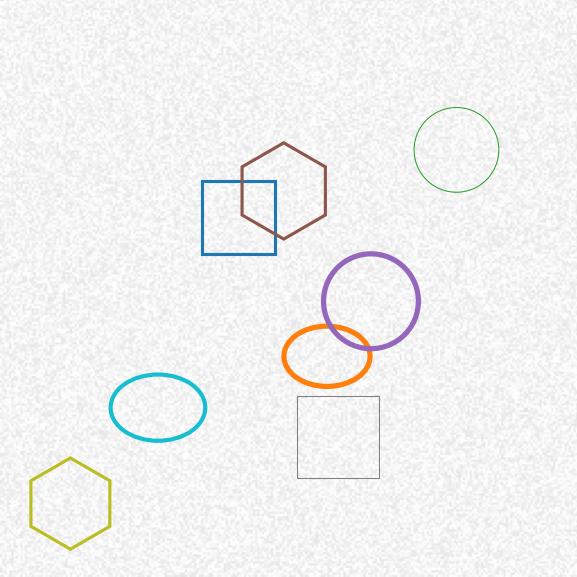[{"shape": "square", "thickness": 1.5, "radius": 0.32, "center": [0.413, 0.623]}, {"shape": "oval", "thickness": 2.5, "radius": 0.37, "center": [0.566, 0.382]}, {"shape": "circle", "thickness": 0.5, "radius": 0.37, "center": [0.79, 0.74]}, {"shape": "circle", "thickness": 2.5, "radius": 0.41, "center": [0.642, 0.477]}, {"shape": "hexagon", "thickness": 1.5, "radius": 0.42, "center": [0.491, 0.668]}, {"shape": "square", "thickness": 0.5, "radius": 0.36, "center": [0.586, 0.242]}, {"shape": "hexagon", "thickness": 1.5, "radius": 0.39, "center": [0.122, 0.127]}, {"shape": "oval", "thickness": 2, "radius": 0.41, "center": [0.273, 0.293]}]